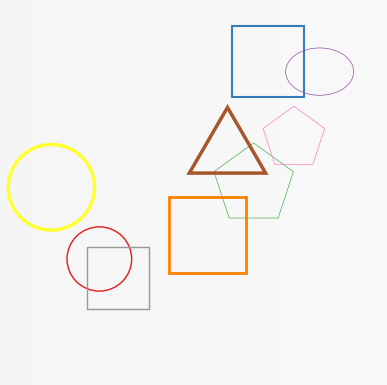[{"shape": "circle", "thickness": 1, "radius": 0.42, "center": [0.256, 0.327]}, {"shape": "square", "thickness": 1.5, "radius": 0.46, "center": [0.691, 0.839]}, {"shape": "pentagon", "thickness": 0.5, "radius": 0.54, "center": [0.655, 0.521]}, {"shape": "oval", "thickness": 0.5, "radius": 0.44, "center": [0.825, 0.814]}, {"shape": "square", "thickness": 2, "radius": 0.49, "center": [0.536, 0.39]}, {"shape": "circle", "thickness": 2.5, "radius": 0.56, "center": [0.133, 0.514]}, {"shape": "triangle", "thickness": 2.5, "radius": 0.57, "center": [0.587, 0.607]}, {"shape": "pentagon", "thickness": 0.5, "radius": 0.42, "center": [0.758, 0.64]}, {"shape": "square", "thickness": 1, "radius": 0.4, "center": [0.305, 0.279]}]